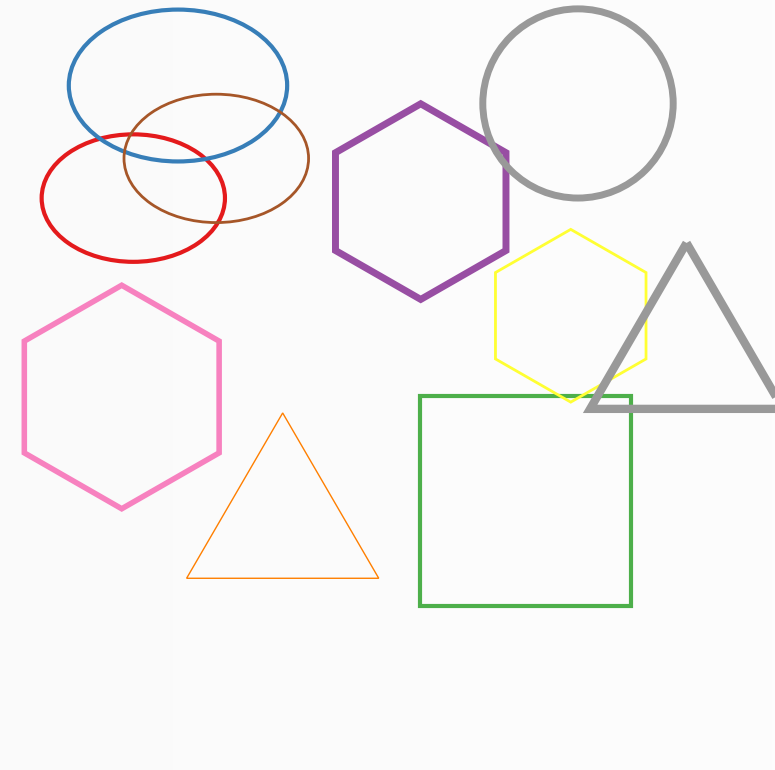[{"shape": "oval", "thickness": 1.5, "radius": 0.59, "center": [0.172, 0.743]}, {"shape": "oval", "thickness": 1.5, "radius": 0.7, "center": [0.23, 0.889]}, {"shape": "square", "thickness": 1.5, "radius": 0.68, "center": [0.678, 0.35]}, {"shape": "hexagon", "thickness": 2.5, "radius": 0.64, "center": [0.543, 0.738]}, {"shape": "triangle", "thickness": 0.5, "radius": 0.72, "center": [0.365, 0.321]}, {"shape": "hexagon", "thickness": 1, "radius": 0.56, "center": [0.736, 0.59]}, {"shape": "oval", "thickness": 1, "radius": 0.6, "center": [0.279, 0.794]}, {"shape": "hexagon", "thickness": 2, "radius": 0.73, "center": [0.157, 0.484]}, {"shape": "triangle", "thickness": 3, "radius": 0.72, "center": [0.886, 0.541]}, {"shape": "circle", "thickness": 2.5, "radius": 0.61, "center": [0.746, 0.866]}]